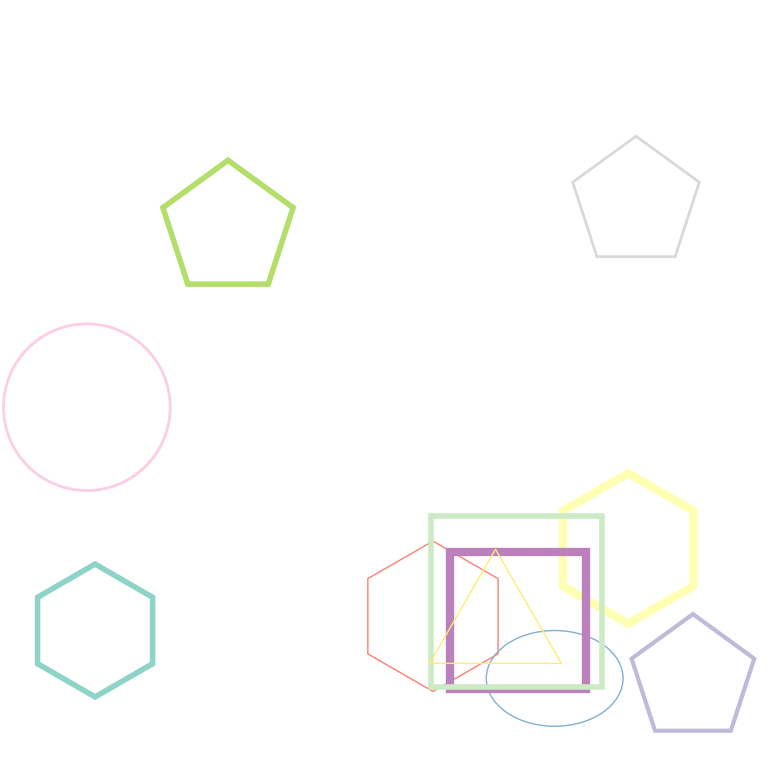[{"shape": "hexagon", "thickness": 2, "radius": 0.43, "center": [0.123, 0.181]}, {"shape": "hexagon", "thickness": 3, "radius": 0.49, "center": [0.816, 0.288]}, {"shape": "pentagon", "thickness": 1.5, "radius": 0.42, "center": [0.9, 0.119]}, {"shape": "hexagon", "thickness": 0.5, "radius": 0.49, "center": [0.562, 0.2]}, {"shape": "oval", "thickness": 0.5, "radius": 0.44, "center": [0.72, 0.119]}, {"shape": "pentagon", "thickness": 2, "radius": 0.44, "center": [0.296, 0.703]}, {"shape": "circle", "thickness": 1, "radius": 0.54, "center": [0.113, 0.471]}, {"shape": "pentagon", "thickness": 1, "radius": 0.43, "center": [0.826, 0.737]}, {"shape": "square", "thickness": 3, "radius": 0.44, "center": [0.673, 0.194]}, {"shape": "square", "thickness": 2, "radius": 0.55, "center": [0.671, 0.219]}, {"shape": "triangle", "thickness": 0.5, "radius": 0.49, "center": [0.644, 0.188]}]